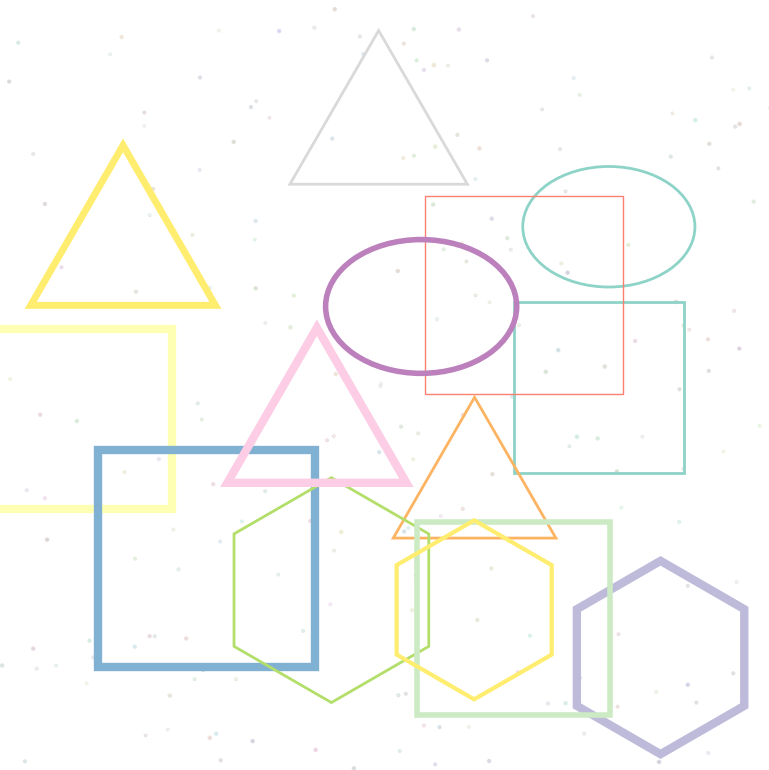[{"shape": "square", "thickness": 1, "radius": 0.55, "center": [0.778, 0.497]}, {"shape": "oval", "thickness": 1, "radius": 0.56, "center": [0.791, 0.706]}, {"shape": "square", "thickness": 3, "radius": 0.58, "center": [0.106, 0.456]}, {"shape": "hexagon", "thickness": 3, "radius": 0.63, "center": [0.858, 0.146]}, {"shape": "square", "thickness": 0.5, "radius": 0.64, "center": [0.68, 0.617]}, {"shape": "square", "thickness": 3, "radius": 0.71, "center": [0.268, 0.275]}, {"shape": "triangle", "thickness": 1, "radius": 0.61, "center": [0.616, 0.362]}, {"shape": "hexagon", "thickness": 1, "radius": 0.73, "center": [0.43, 0.234]}, {"shape": "triangle", "thickness": 3, "radius": 0.67, "center": [0.412, 0.44]}, {"shape": "triangle", "thickness": 1, "radius": 0.67, "center": [0.492, 0.827]}, {"shape": "oval", "thickness": 2, "radius": 0.62, "center": [0.547, 0.602]}, {"shape": "square", "thickness": 2, "radius": 0.63, "center": [0.667, 0.196]}, {"shape": "triangle", "thickness": 2.5, "radius": 0.69, "center": [0.16, 0.673]}, {"shape": "hexagon", "thickness": 1.5, "radius": 0.58, "center": [0.616, 0.208]}]